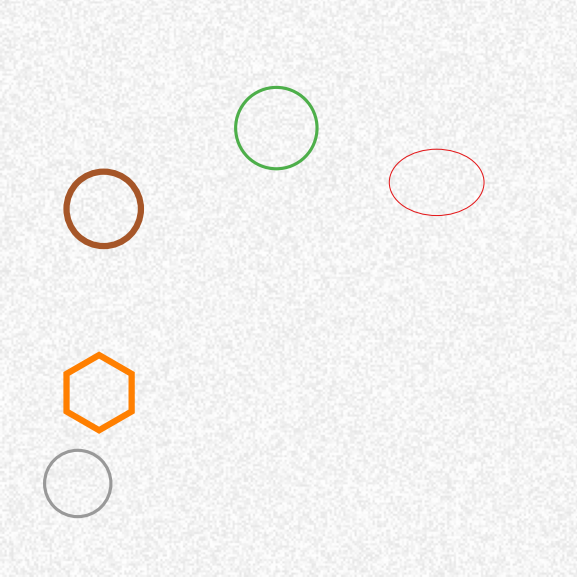[{"shape": "oval", "thickness": 0.5, "radius": 0.41, "center": [0.756, 0.683]}, {"shape": "circle", "thickness": 1.5, "radius": 0.35, "center": [0.479, 0.777]}, {"shape": "hexagon", "thickness": 3, "radius": 0.33, "center": [0.172, 0.319]}, {"shape": "circle", "thickness": 3, "radius": 0.32, "center": [0.18, 0.637]}, {"shape": "circle", "thickness": 1.5, "radius": 0.29, "center": [0.135, 0.162]}]